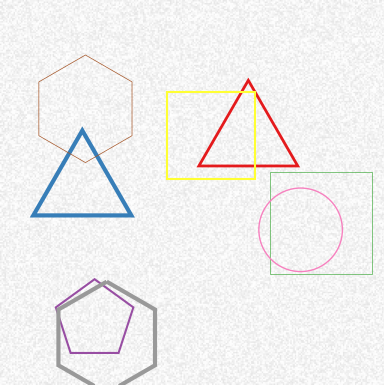[{"shape": "triangle", "thickness": 2, "radius": 0.74, "center": [0.645, 0.643]}, {"shape": "triangle", "thickness": 3, "radius": 0.73, "center": [0.214, 0.514]}, {"shape": "square", "thickness": 0.5, "radius": 0.66, "center": [0.835, 0.421]}, {"shape": "pentagon", "thickness": 1.5, "radius": 0.53, "center": [0.246, 0.169]}, {"shape": "square", "thickness": 1.5, "radius": 0.57, "center": [0.548, 0.648]}, {"shape": "hexagon", "thickness": 0.5, "radius": 0.7, "center": [0.222, 0.717]}, {"shape": "circle", "thickness": 1, "radius": 0.54, "center": [0.781, 0.403]}, {"shape": "hexagon", "thickness": 3, "radius": 0.72, "center": [0.277, 0.124]}]